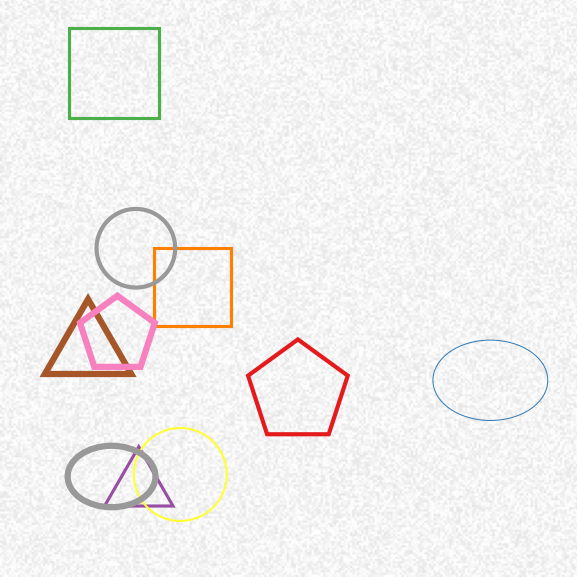[{"shape": "pentagon", "thickness": 2, "radius": 0.45, "center": [0.516, 0.321]}, {"shape": "oval", "thickness": 0.5, "radius": 0.5, "center": [0.849, 0.341]}, {"shape": "square", "thickness": 1.5, "radius": 0.39, "center": [0.198, 0.873]}, {"shape": "triangle", "thickness": 1.5, "radius": 0.34, "center": [0.24, 0.157]}, {"shape": "square", "thickness": 1.5, "radius": 0.34, "center": [0.334, 0.502]}, {"shape": "circle", "thickness": 1, "radius": 0.4, "center": [0.312, 0.178]}, {"shape": "triangle", "thickness": 3, "radius": 0.43, "center": [0.152, 0.395]}, {"shape": "pentagon", "thickness": 3, "radius": 0.34, "center": [0.203, 0.419]}, {"shape": "circle", "thickness": 2, "radius": 0.34, "center": [0.235, 0.569]}, {"shape": "oval", "thickness": 3, "radius": 0.38, "center": [0.193, 0.174]}]